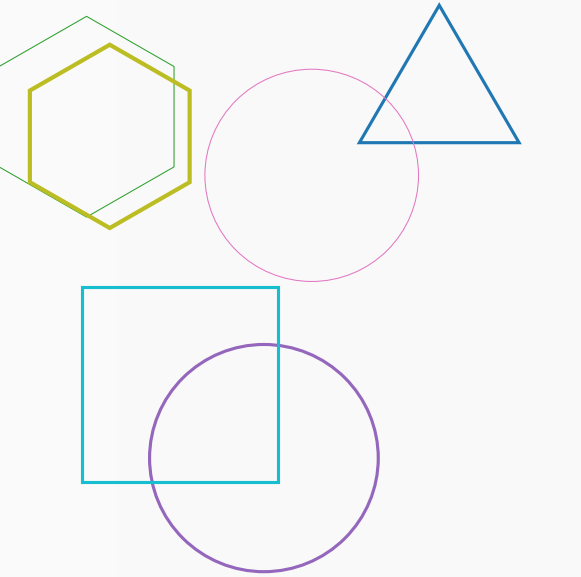[{"shape": "triangle", "thickness": 1.5, "radius": 0.79, "center": [0.756, 0.831]}, {"shape": "hexagon", "thickness": 0.5, "radius": 0.87, "center": [0.149, 0.797]}, {"shape": "circle", "thickness": 1.5, "radius": 0.98, "center": [0.454, 0.206]}, {"shape": "circle", "thickness": 0.5, "radius": 0.92, "center": [0.536, 0.696]}, {"shape": "hexagon", "thickness": 2, "radius": 0.79, "center": [0.189, 0.763]}, {"shape": "square", "thickness": 1.5, "radius": 0.84, "center": [0.309, 0.333]}]